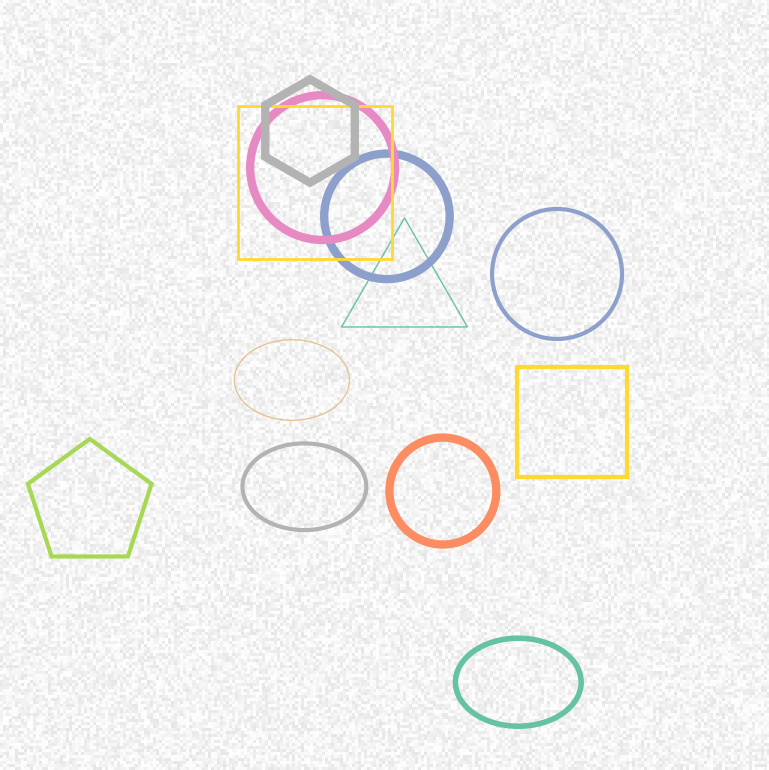[{"shape": "triangle", "thickness": 0.5, "radius": 0.47, "center": [0.525, 0.623]}, {"shape": "oval", "thickness": 2, "radius": 0.41, "center": [0.673, 0.114]}, {"shape": "circle", "thickness": 3, "radius": 0.35, "center": [0.575, 0.362]}, {"shape": "circle", "thickness": 1.5, "radius": 0.42, "center": [0.723, 0.644]}, {"shape": "circle", "thickness": 3, "radius": 0.41, "center": [0.503, 0.719]}, {"shape": "circle", "thickness": 3, "radius": 0.47, "center": [0.419, 0.782]}, {"shape": "pentagon", "thickness": 1.5, "radius": 0.42, "center": [0.117, 0.346]}, {"shape": "square", "thickness": 1.5, "radius": 0.36, "center": [0.743, 0.452]}, {"shape": "square", "thickness": 1, "radius": 0.5, "center": [0.409, 0.763]}, {"shape": "oval", "thickness": 0.5, "radius": 0.37, "center": [0.379, 0.506]}, {"shape": "hexagon", "thickness": 3, "radius": 0.34, "center": [0.403, 0.83]}, {"shape": "oval", "thickness": 1.5, "radius": 0.4, "center": [0.395, 0.368]}]